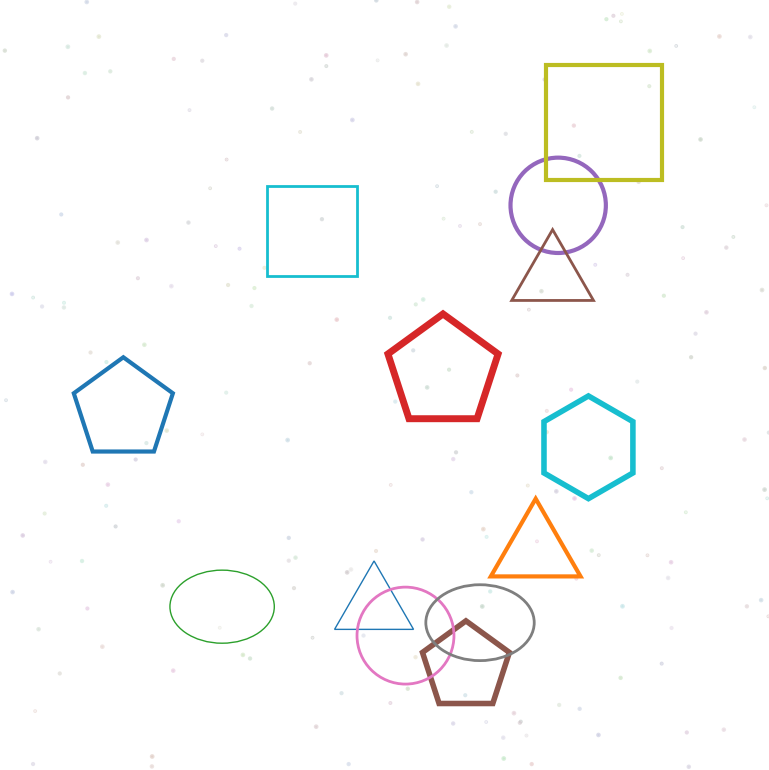[{"shape": "triangle", "thickness": 0.5, "radius": 0.3, "center": [0.486, 0.212]}, {"shape": "pentagon", "thickness": 1.5, "radius": 0.34, "center": [0.16, 0.468]}, {"shape": "triangle", "thickness": 1.5, "radius": 0.34, "center": [0.696, 0.285]}, {"shape": "oval", "thickness": 0.5, "radius": 0.34, "center": [0.288, 0.212]}, {"shape": "pentagon", "thickness": 2.5, "radius": 0.38, "center": [0.575, 0.517]}, {"shape": "circle", "thickness": 1.5, "radius": 0.31, "center": [0.725, 0.733]}, {"shape": "triangle", "thickness": 1, "radius": 0.31, "center": [0.718, 0.64]}, {"shape": "pentagon", "thickness": 2, "radius": 0.3, "center": [0.605, 0.134]}, {"shape": "circle", "thickness": 1, "radius": 0.31, "center": [0.527, 0.175]}, {"shape": "oval", "thickness": 1, "radius": 0.35, "center": [0.623, 0.191]}, {"shape": "square", "thickness": 1.5, "radius": 0.37, "center": [0.784, 0.841]}, {"shape": "square", "thickness": 1, "radius": 0.29, "center": [0.406, 0.7]}, {"shape": "hexagon", "thickness": 2, "radius": 0.33, "center": [0.764, 0.419]}]